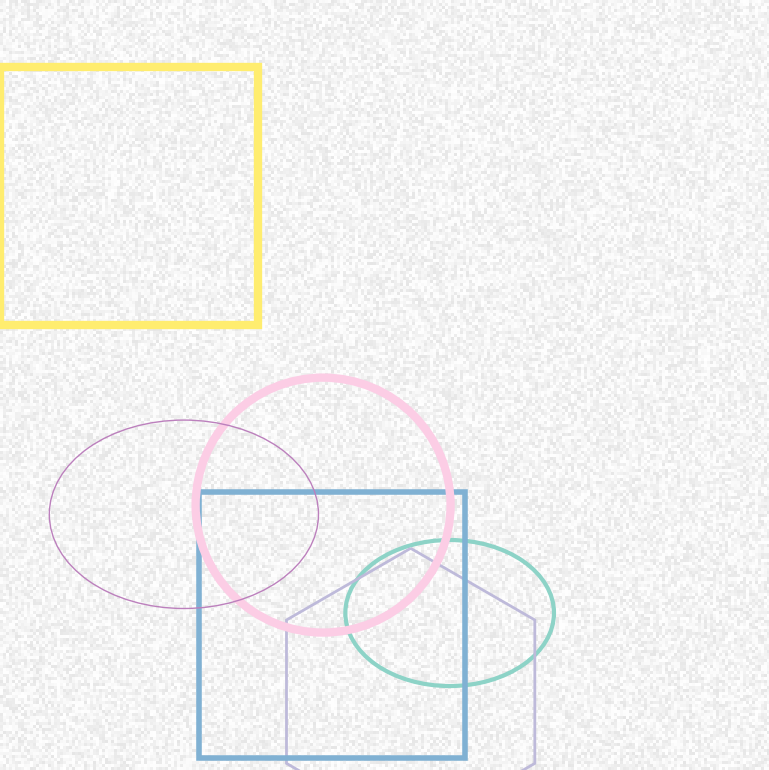[{"shape": "oval", "thickness": 1.5, "radius": 0.68, "center": [0.584, 0.204]}, {"shape": "hexagon", "thickness": 1, "radius": 0.93, "center": [0.533, 0.102]}, {"shape": "square", "thickness": 2, "radius": 0.86, "center": [0.431, 0.188]}, {"shape": "circle", "thickness": 3, "radius": 0.83, "center": [0.42, 0.344]}, {"shape": "oval", "thickness": 0.5, "radius": 0.87, "center": [0.239, 0.332]}, {"shape": "square", "thickness": 3, "radius": 0.84, "center": [0.167, 0.745]}]